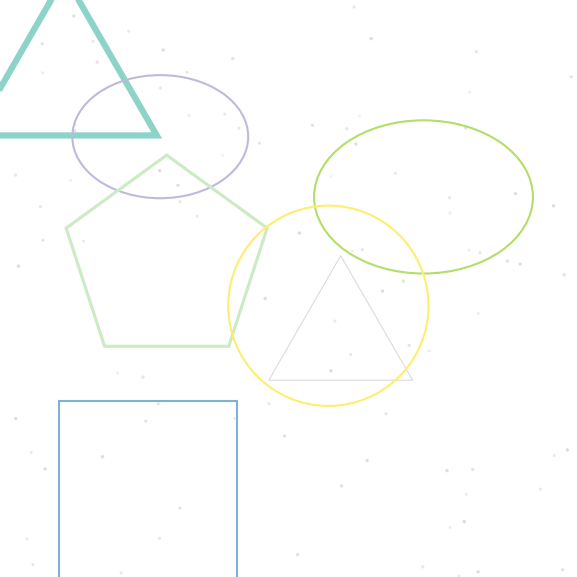[{"shape": "triangle", "thickness": 3, "radius": 0.92, "center": [0.112, 0.856]}, {"shape": "oval", "thickness": 1, "radius": 0.76, "center": [0.278, 0.762]}, {"shape": "square", "thickness": 1, "radius": 0.77, "center": [0.256, 0.151]}, {"shape": "oval", "thickness": 1, "radius": 0.95, "center": [0.733, 0.658]}, {"shape": "triangle", "thickness": 0.5, "radius": 0.72, "center": [0.59, 0.413]}, {"shape": "pentagon", "thickness": 1.5, "radius": 0.91, "center": [0.289, 0.548]}, {"shape": "circle", "thickness": 1, "radius": 0.87, "center": [0.569, 0.47]}]